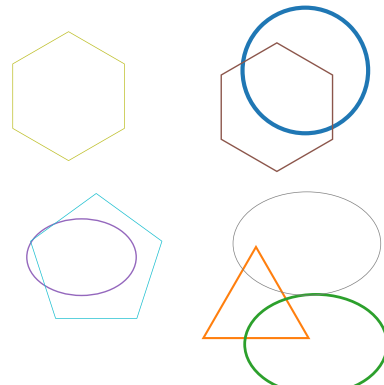[{"shape": "circle", "thickness": 3, "radius": 0.82, "center": [0.793, 0.817]}, {"shape": "triangle", "thickness": 1.5, "radius": 0.79, "center": [0.665, 0.201]}, {"shape": "oval", "thickness": 2, "radius": 0.92, "center": [0.821, 0.106]}, {"shape": "oval", "thickness": 1, "radius": 0.71, "center": [0.212, 0.332]}, {"shape": "hexagon", "thickness": 1, "radius": 0.83, "center": [0.719, 0.722]}, {"shape": "oval", "thickness": 0.5, "radius": 0.96, "center": [0.797, 0.367]}, {"shape": "hexagon", "thickness": 0.5, "radius": 0.84, "center": [0.178, 0.75]}, {"shape": "pentagon", "thickness": 0.5, "radius": 0.9, "center": [0.25, 0.318]}]